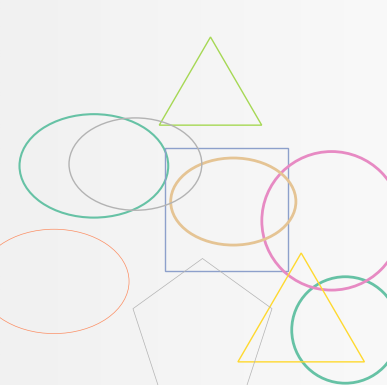[{"shape": "circle", "thickness": 2, "radius": 0.69, "center": [0.891, 0.143]}, {"shape": "oval", "thickness": 1.5, "radius": 0.96, "center": [0.242, 0.569]}, {"shape": "oval", "thickness": 0.5, "radius": 0.97, "center": [0.139, 0.269]}, {"shape": "square", "thickness": 1, "radius": 0.8, "center": [0.584, 0.456]}, {"shape": "circle", "thickness": 2, "radius": 0.9, "center": [0.856, 0.426]}, {"shape": "triangle", "thickness": 1, "radius": 0.76, "center": [0.543, 0.751]}, {"shape": "triangle", "thickness": 1, "radius": 0.94, "center": [0.777, 0.154]}, {"shape": "oval", "thickness": 2, "radius": 0.81, "center": [0.602, 0.477]}, {"shape": "pentagon", "thickness": 0.5, "radius": 0.94, "center": [0.523, 0.14]}, {"shape": "oval", "thickness": 1, "radius": 0.86, "center": [0.349, 0.574]}]